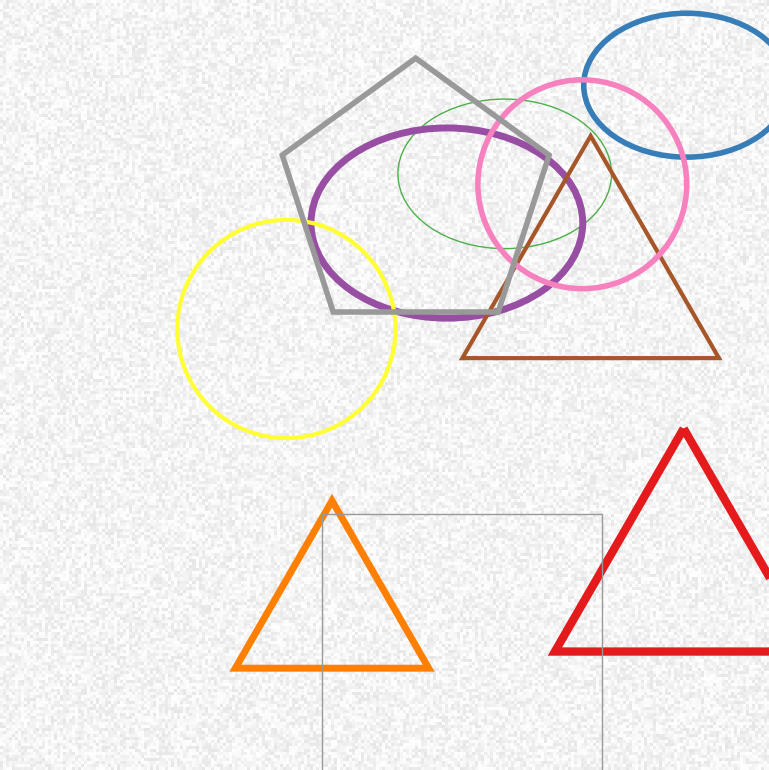[{"shape": "triangle", "thickness": 3, "radius": 0.97, "center": [0.888, 0.25]}, {"shape": "oval", "thickness": 2, "radius": 0.67, "center": [0.892, 0.889]}, {"shape": "oval", "thickness": 0.5, "radius": 0.69, "center": [0.656, 0.774]}, {"shape": "oval", "thickness": 2.5, "radius": 0.88, "center": [0.58, 0.71]}, {"shape": "triangle", "thickness": 2.5, "radius": 0.72, "center": [0.431, 0.205]}, {"shape": "circle", "thickness": 1.5, "radius": 0.71, "center": [0.372, 0.573]}, {"shape": "triangle", "thickness": 1.5, "radius": 0.96, "center": [0.767, 0.631]}, {"shape": "circle", "thickness": 2, "radius": 0.68, "center": [0.756, 0.761]}, {"shape": "square", "thickness": 0.5, "radius": 0.91, "center": [0.6, 0.15]}, {"shape": "pentagon", "thickness": 2, "radius": 0.91, "center": [0.54, 0.742]}]